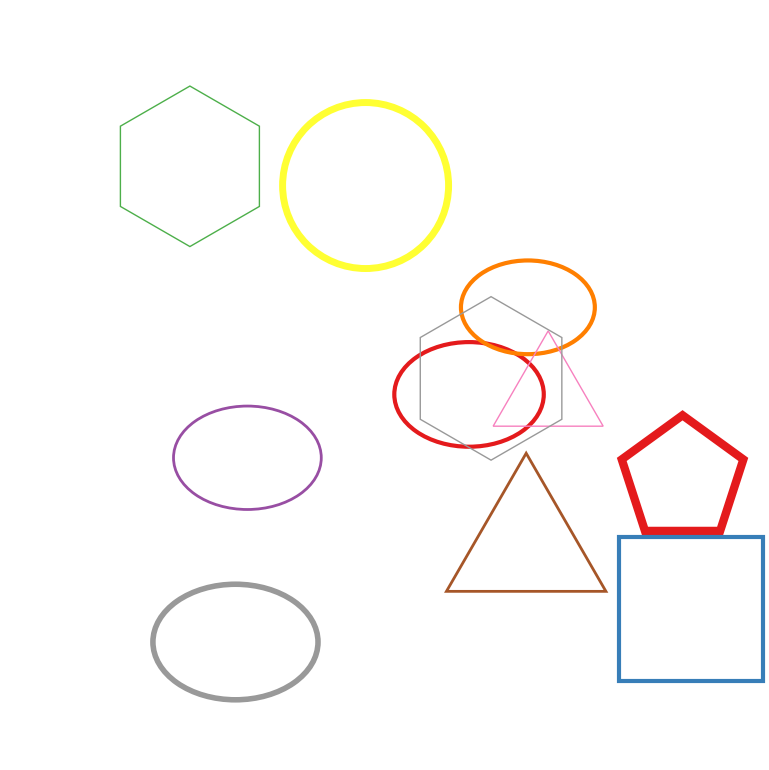[{"shape": "oval", "thickness": 1.5, "radius": 0.49, "center": [0.609, 0.488]}, {"shape": "pentagon", "thickness": 3, "radius": 0.42, "center": [0.886, 0.378]}, {"shape": "square", "thickness": 1.5, "radius": 0.47, "center": [0.898, 0.209]}, {"shape": "hexagon", "thickness": 0.5, "radius": 0.52, "center": [0.247, 0.784]}, {"shape": "oval", "thickness": 1, "radius": 0.48, "center": [0.321, 0.405]}, {"shape": "oval", "thickness": 1.5, "radius": 0.43, "center": [0.686, 0.601]}, {"shape": "circle", "thickness": 2.5, "radius": 0.54, "center": [0.475, 0.759]}, {"shape": "triangle", "thickness": 1, "radius": 0.6, "center": [0.683, 0.292]}, {"shape": "triangle", "thickness": 0.5, "radius": 0.41, "center": [0.712, 0.488]}, {"shape": "oval", "thickness": 2, "radius": 0.54, "center": [0.306, 0.166]}, {"shape": "hexagon", "thickness": 0.5, "radius": 0.53, "center": [0.638, 0.509]}]